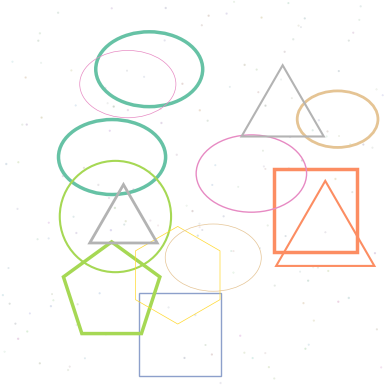[{"shape": "oval", "thickness": 2.5, "radius": 0.69, "center": [0.388, 0.82]}, {"shape": "oval", "thickness": 2.5, "radius": 0.7, "center": [0.291, 0.592]}, {"shape": "triangle", "thickness": 1.5, "radius": 0.74, "center": [0.845, 0.383]}, {"shape": "square", "thickness": 2.5, "radius": 0.54, "center": [0.819, 0.453]}, {"shape": "square", "thickness": 1, "radius": 0.54, "center": [0.468, 0.131]}, {"shape": "oval", "thickness": 0.5, "radius": 0.62, "center": [0.332, 0.782]}, {"shape": "oval", "thickness": 1, "radius": 0.72, "center": [0.653, 0.549]}, {"shape": "pentagon", "thickness": 2.5, "radius": 0.66, "center": [0.29, 0.24]}, {"shape": "circle", "thickness": 1.5, "radius": 0.72, "center": [0.3, 0.438]}, {"shape": "hexagon", "thickness": 0.5, "radius": 0.63, "center": [0.462, 0.285]}, {"shape": "oval", "thickness": 2, "radius": 0.52, "center": [0.877, 0.69]}, {"shape": "oval", "thickness": 0.5, "radius": 0.62, "center": [0.554, 0.331]}, {"shape": "triangle", "thickness": 2, "radius": 0.51, "center": [0.321, 0.419]}, {"shape": "triangle", "thickness": 1.5, "radius": 0.62, "center": [0.734, 0.707]}]